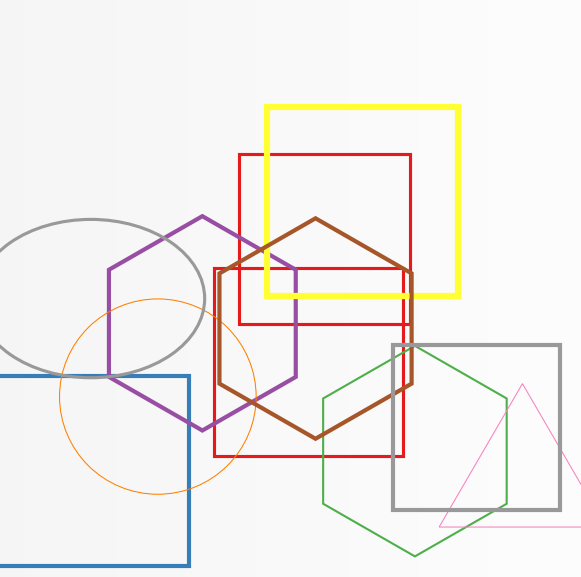[{"shape": "square", "thickness": 1.5, "radius": 0.74, "center": [0.559, 0.586]}, {"shape": "square", "thickness": 1.5, "radius": 0.81, "center": [0.531, 0.372]}, {"shape": "square", "thickness": 2, "radius": 0.82, "center": [0.161, 0.184]}, {"shape": "hexagon", "thickness": 1, "radius": 0.91, "center": [0.714, 0.218]}, {"shape": "hexagon", "thickness": 2, "radius": 0.93, "center": [0.348, 0.439]}, {"shape": "circle", "thickness": 0.5, "radius": 0.85, "center": [0.272, 0.312]}, {"shape": "square", "thickness": 3, "radius": 0.82, "center": [0.623, 0.65]}, {"shape": "hexagon", "thickness": 2, "radius": 0.95, "center": [0.543, 0.43]}, {"shape": "triangle", "thickness": 0.5, "radius": 0.83, "center": [0.899, 0.169]}, {"shape": "oval", "thickness": 1.5, "radius": 0.98, "center": [0.156, 0.482]}, {"shape": "square", "thickness": 2, "radius": 0.72, "center": [0.82, 0.259]}]